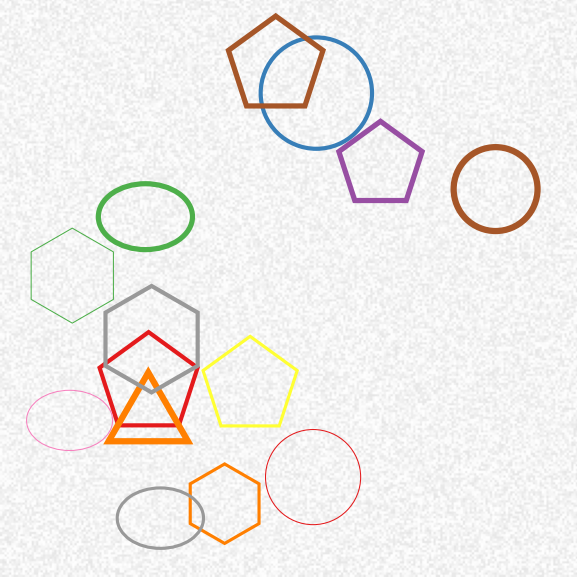[{"shape": "pentagon", "thickness": 2, "radius": 0.45, "center": [0.257, 0.335]}, {"shape": "circle", "thickness": 0.5, "radius": 0.41, "center": [0.542, 0.173]}, {"shape": "circle", "thickness": 2, "radius": 0.48, "center": [0.548, 0.838]}, {"shape": "hexagon", "thickness": 0.5, "radius": 0.41, "center": [0.125, 0.522]}, {"shape": "oval", "thickness": 2.5, "radius": 0.41, "center": [0.252, 0.624]}, {"shape": "pentagon", "thickness": 2.5, "radius": 0.38, "center": [0.659, 0.713]}, {"shape": "hexagon", "thickness": 1.5, "radius": 0.34, "center": [0.389, 0.127]}, {"shape": "triangle", "thickness": 3, "radius": 0.4, "center": [0.257, 0.275]}, {"shape": "pentagon", "thickness": 1.5, "radius": 0.43, "center": [0.433, 0.331]}, {"shape": "circle", "thickness": 3, "radius": 0.36, "center": [0.858, 0.672]}, {"shape": "pentagon", "thickness": 2.5, "radius": 0.43, "center": [0.477, 0.885]}, {"shape": "oval", "thickness": 0.5, "radius": 0.37, "center": [0.12, 0.271]}, {"shape": "hexagon", "thickness": 2, "radius": 0.46, "center": [0.262, 0.412]}, {"shape": "oval", "thickness": 1.5, "radius": 0.37, "center": [0.278, 0.102]}]